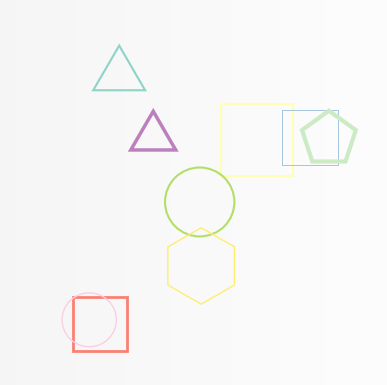[{"shape": "triangle", "thickness": 1.5, "radius": 0.39, "center": [0.308, 0.804]}, {"shape": "square", "thickness": 1.5, "radius": 0.47, "center": [0.663, 0.637]}, {"shape": "square", "thickness": 2, "radius": 0.35, "center": [0.257, 0.159]}, {"shape": "square", "thickness": 0.5, "radius": 0.36, "center": [0.801, 0.643]}, {"shape": "circle", "thickness": 1.5, "radius": 0.45, "center": [0.515, 0.475]}, {"shape": "circle", "thickness": 1, "radius": 0.35, "center": [0.23, 0.169]}, {"shape": "triangle", "thickness": 2.5, "radius": 0.33, "center": [0.395, 0.644]}, {"shape": "pentagon", "thickness": 3, "radius": 0.36, "center": [0.849, 0.64]}, {"shape": "hexagon", "thickness": 1, "radius": 0.5, "center": [0.519, 0.309]}]